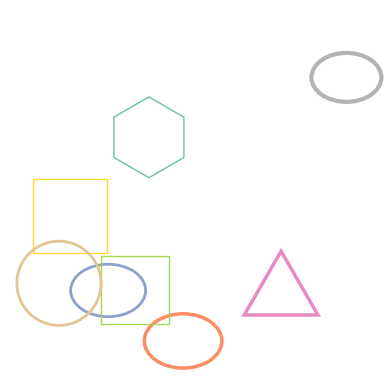[{"shape": "hexagon", "thickness": 1, "radius": 0.52, "center": [0.387, 0.643]}, {"shape": "oval", "thickness": 2.5, "radius": 0.5, "center": [0.476, 0.114]}, {"shape": "oval", "thickness": 2, "radius": 0.49, "center": [0.281, 0.246]}, {"shape": "triangle", "thickness": 2.5, "radius": 0.55, "center": [0.73, 0.237]}, {"shape": "square", "thickness": 1, "radius": 0.44, "center": [0.35, 0.246]}, {"shape": "square", "thickness": 1, "radius": 0.48, "center": [0.183, 0.439]}, {"shape": "circle", "thickness": 2, "radius": 0.55, "center": [0.153, 0.264]}, {"shape": "oval", "thickness": 3, "radius": 0.45, "center": [0.9, 0.799]}]